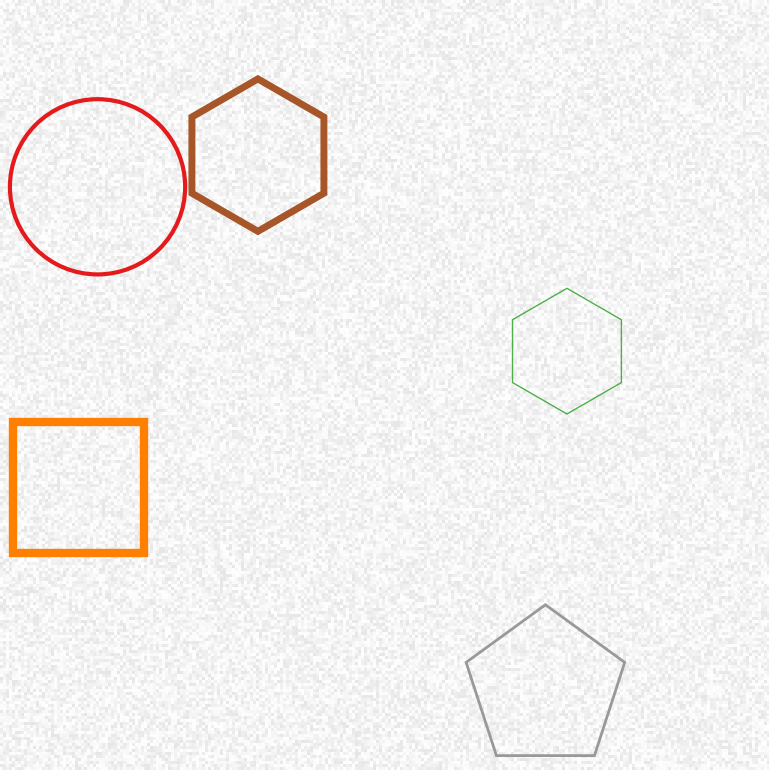[{"shape": "circle", "thickness": 1.5, "radius": 0.57, "center": [0.127, 0.757]}, {"shape": "hexagon", "thickness": 0.5, "radius": 0.41, "center": [0.736, 0.544]}, {"shape": "square", "thickness": 3, "radius": 0.42, "center": [0.102, 0.367]}, {"shape": "hexagon", "thickness": 2.5, "radius": 0.49, "center": [0.335, 0.799]}, {"shape": "pentagon", "thickness": 1, "radius": 0.54, "center": [0.708, 0.106]}]